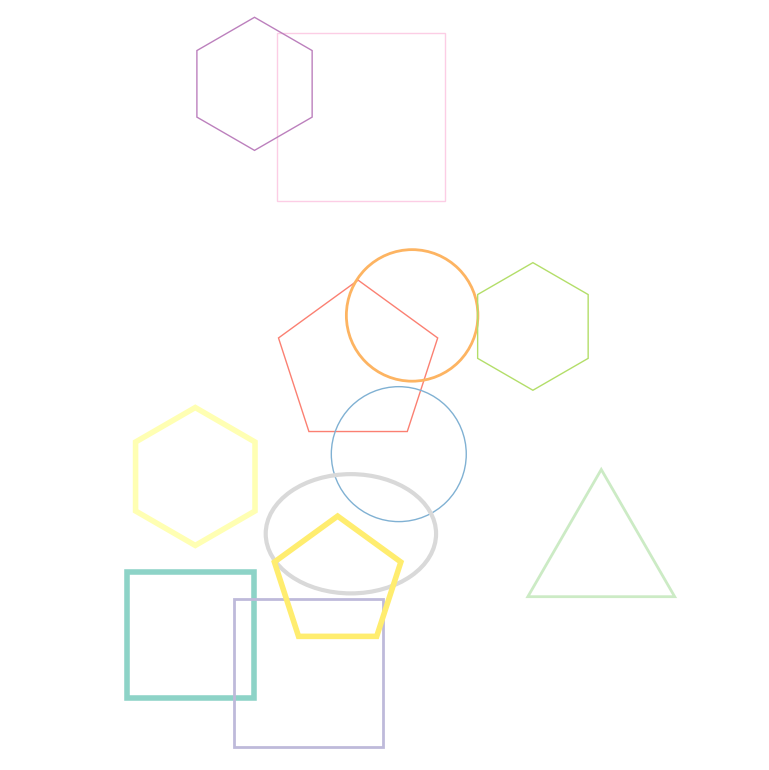[{"shape": "square", "thickness": 2, "radius": 0.41, "center": [0.247, 0.175]}, {"shape": "hexagon", "thickness": 2, "radius": 0.45, "center": [0.254, 0.381]}, {"shape": "square", "thickness": 1, "radius": 0.48, "center": [0.401, 0.126]}, {"shape": "pentagon", "thickness": 0.5, "radius": 0.54, "center": [0.465, 0.528]}, {"shape": "circle", "thickness": 0.5, "radius": 0.44, "center": [0.518, 0.41]}, {"shape": "circle", "thickness": 1, "radius": 0.43, "center": [0.535, 0.59]}, {"shape": "hexagon", "thickness": 0.5, "radius": 0.41, "center": [0.692, 0.576]}, {"shape": "square", "thickness": 0.5, "radius": 0.54, "center": [0.469, 0.848]}, {"shape": "oval", "thickness": 1.5, "radius": 0.55, "center": [0.456, 0.307]}, {"shape": "hexagon", "thickness": 0.5, "radius": 0.43, "center": [0.331, 0.891]}, {"shape": "triangle", "thickness": 1, "radius": 0.55, "center": [0.781, 0.28]}, {"shape": "pentagon", "thickness": 2, "radius": 0.43, "center": [0.438, 0.243]}]